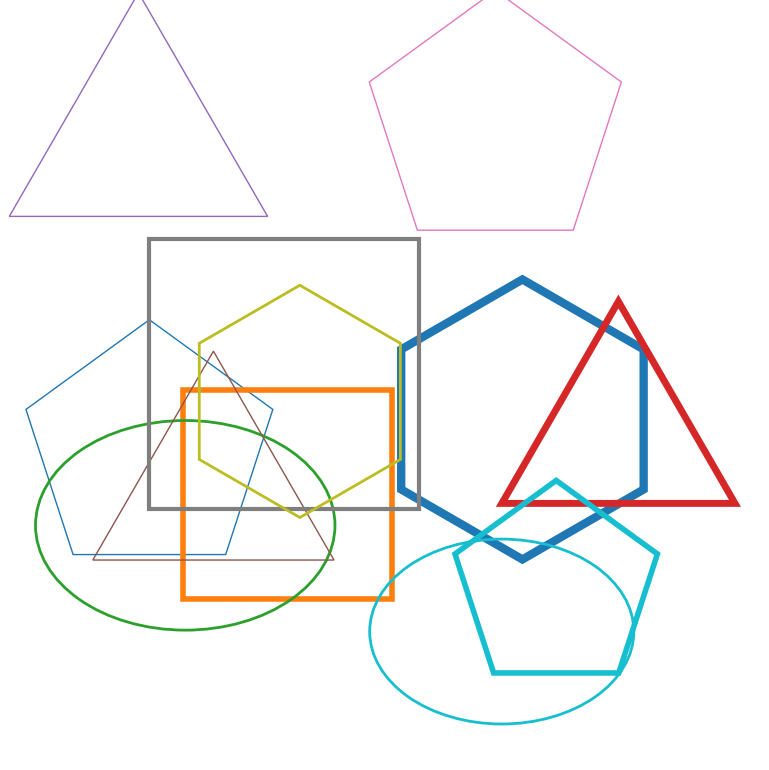[{"shape": "hexagon", "thickness": 3, "radius": 0.91, "center": [0.678, 0.455]}, {"shape": "pentagon", "thickness": 0.5, "radius": 0.84, "center": [0.194, 0.416]}, {"shape": "square", "thickness": 2, "radius": 0.68, "center": [0.374, 0.357]}, {"shape": "oval", "thickness": 1, "radius": 0.97, "center": [0.241, 0.318]}, {"shape": "triangle", "thickness": 2.5, "radius": 0.87, "center": [0.803, 0.434]}, {"shape": "triangle", "thickness": 0.5, "radius": 0.97, "center": [0.18, 0.816]}, {"shape": "triangle", "thickness": 0.5, "radius": 0.9, "center": [0.277, 0.363]}, {"shape": "pentagon", "thickness": 0.5, "radius": 0.86, "center": [0.643, 0.84]}, {"shape": "square", "thickness": 1.5, "radius": 0.88, "center": [0.369, 0.514]}, {"shape": "hexagon", "thickness": 1, "radius": 0.75, "center": [0.389, 0.479]}, {"shape": "pentagon", "thickness": 2, "radius": 0.69, "center": [0.722, 0.238]}, {"shape": "oval", "thickness": 1, "radius": 0.86, "center": [0.652, 0.18]}]